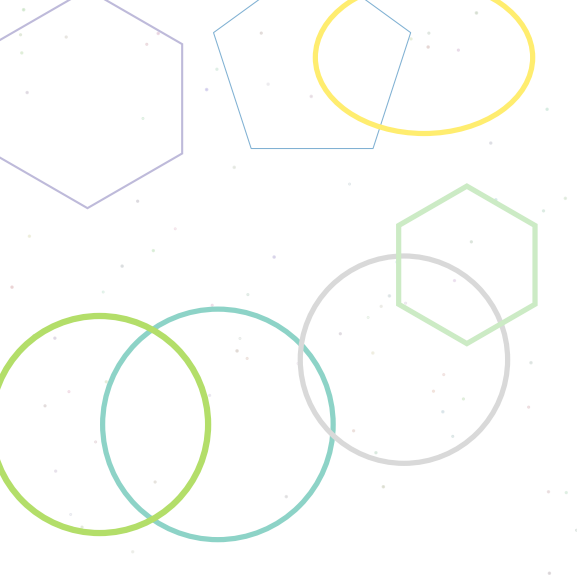[{"shape": "circle", "thickness": 2.5, "radius": 1.0, "center": [0.377, 0.264]}, {"shape": "hexagon", "thickness": 1, "radius": 0.95, "center": [0.151, 0.828]}, {"shape": "pentagon", "thickness": 0.5, "radius": 0.9, "center": [0.54, 0.887]}, {"shape": "circle", "thickness": 3, "radius": 0.94, "center": [0.172, 0.264]}, {"shape": "circle", "thickness": 2.5, "radius": 0.9, "center": [0.699, 0.376]}, {"shape": "hexagon", "thickness": 2.5, "radius": 0.68, "center": [0.808, 0.54]}, {"shape": "oval", "thickness": 2.5, "radius": 0.94, "center": [0.734, 0.9]}]